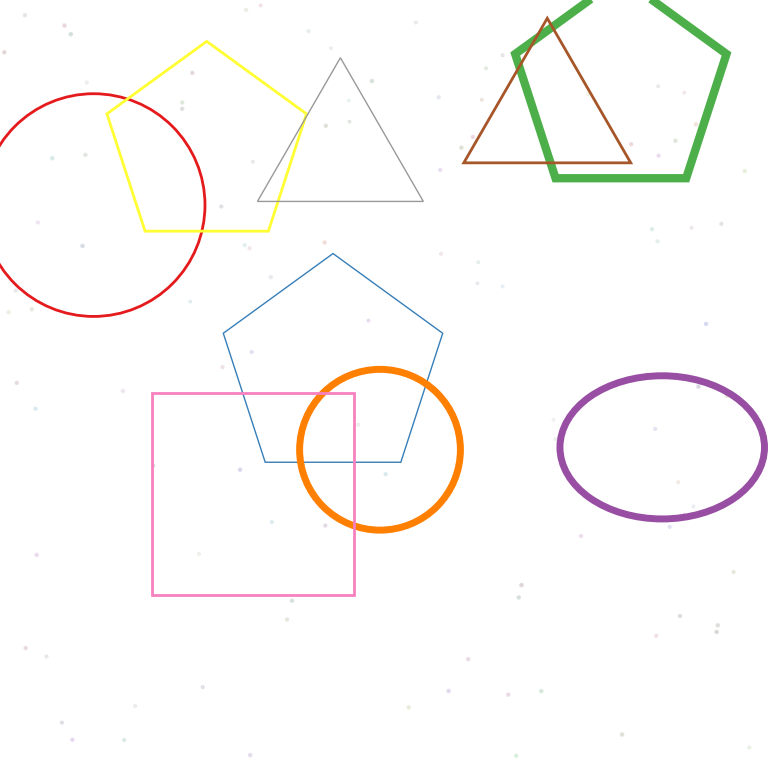[{"shape": "circle", "thickness": 1, "radius": 0.72, "center": [0.122, 0.734]}, {"shape": "pentagon", "thickness": 0.5, "radius": 0.75, "center": [0.432, 0.521]}, {"shape": "pentagon", "thickness": 3, "radius": 0.72, "center": [0.806, 0.885]}, {"shape": "oval", "thickness": 2.5, "radius": 0.66, "center": [0.86, 0.419]}, {"shape": "circle", "thickness": 2.5, "radius": 0.52, "center": [0.494, 0.416]}, {"shape": "pentagon", "thickness": 1, "radius": 0.68, "center": [0.268, 0.81]}, {"shape": "triangle", "thickness": 1, "radius": 0.63, "center": [0.711, 0.851]}, {"shape": "square", "thickness": 1, "radius": 0.66, "center": [0.328, 0.359]}, {"shape": "triangle", "thickness": 0.5, "radius": 0.62, "center": [0.442, 0.801]}]